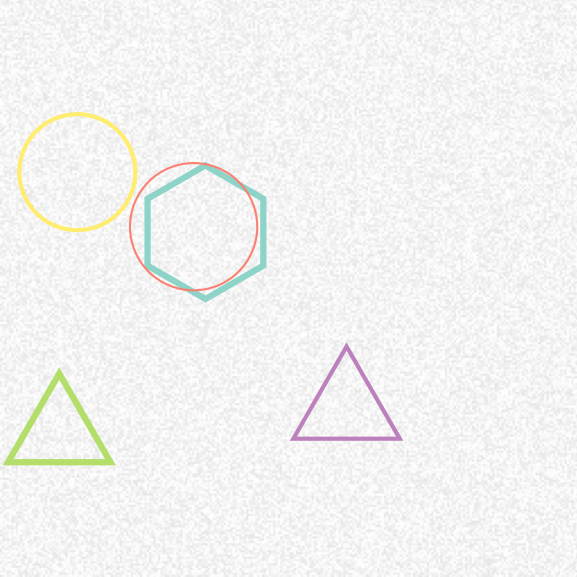[{"shape": "hexagon", "thickness": 3, "radius": 0.58, "center": [0.356, 0.597]}, {"shape": "circle", "thickness": 1, "radius": 0.55, "center": [0.335, 0.607]}, {"shape": "triangle", "thickness": 3, "radius": 0.51, "center": [0.103, 0.25]}, {"shape": "triangle", "thickness": 2, "radius": 0.53, "center": [0.6, 0.293]}, {"shape": "circle", "thickness": 2, "radius": 0.5, "center": [0.134, 0.701]}]